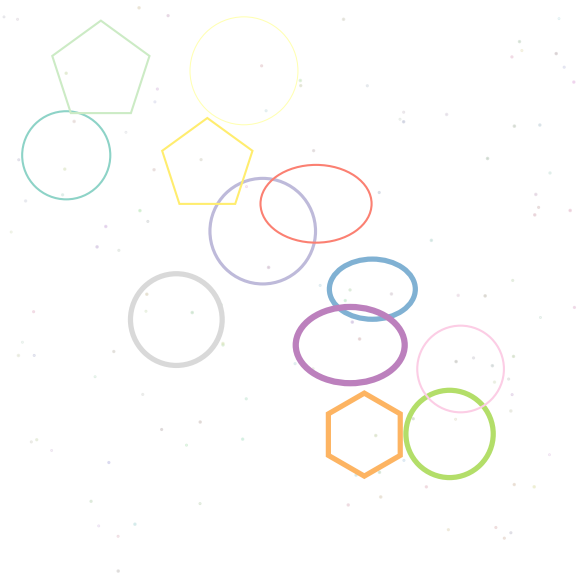[{"shape": "circle", "thickness": 1, "radius": 0.38, "center": [0.115, 0.73]}, {"shape": "circle", "thickness": 0.5, "radius": 0.47, "center": [0.422, 0.877]}, {"shape": "circle", "thickness": 1.5, "radius": 0.46, "center": [0.455, 0.599]}, {"shape": "oval", "thickness": 1, "radius": 0.48, "center": [0.547, 0.646]}, {"shape": "oval", "thickness": 2.5, "radius": 0.37, "center": [0.645, 0.498]}, {"shape": "hexagon", "thickness": 2.5, "radius": 0.36, "center": [0.631, 0.247]}, {"shape": "circle", "thickness": 2.5, "radius": 0.38, "center": [0.778, 0.248]}, {"shape": "circle", "thickness": 1, "radius": 0.38, "center": [0.798, 0.36]}, {"shape": "circle", "thickness": 2.5, "radius": 0.4, "center": [0.305, 0.446]}, {"shape": "oval", "thickness": 3, "radius": 0.47, "center": [0.606, 0.402]}, {"shape": "pentagon", "thickness": 1, "radius": 0.44, "center": [0.175, 0.875]}, {"shape": "pentagon", "thickness": 1, "radius": 0.41, "center": [0.359, 0.713]}]